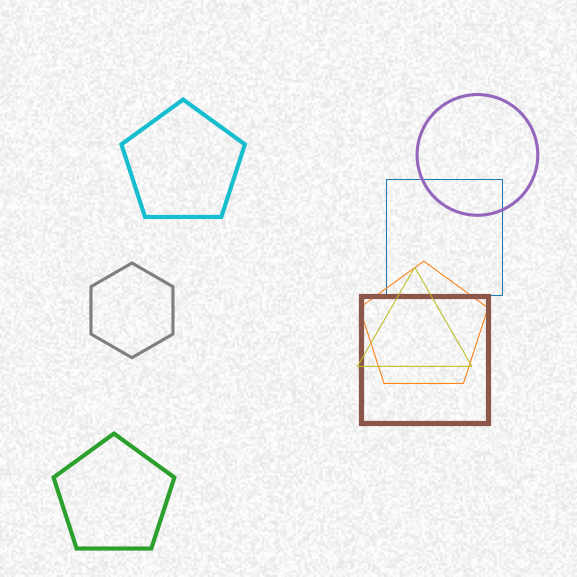[{"shape": "square", "thickness": 0.5, "radius": 0.5, "center": [0.769, 0.589]}, {"shape": "pentagon", "thickness": 0.5, "radius": 0.59, "center": [0.734, 0.43]}, {"shape": "pentagon", "thickness": 2, "radius": 0.55, "center": [0.197, 0.138]}, {"shape": "circle", "thickness": 1.5, "radius": 0.52, "center": [0.827, 0.731]}, {"shape": "square", "thickness": 2.5, "radius": 0.55, "center": [0.735, 0.377]}, {"shape": "hexagon", "thickness": 1.5, "radius": 0.41, "center": [0.229, 0.462]}, {"shape": "triangle", "thickness": 0.5, "radius": 0.57, "center": [0.718, 0.422]}, {"shape": "pentagon", "thickness": 2, "radius": 0.56, "center": [0.317, 0.714]}]